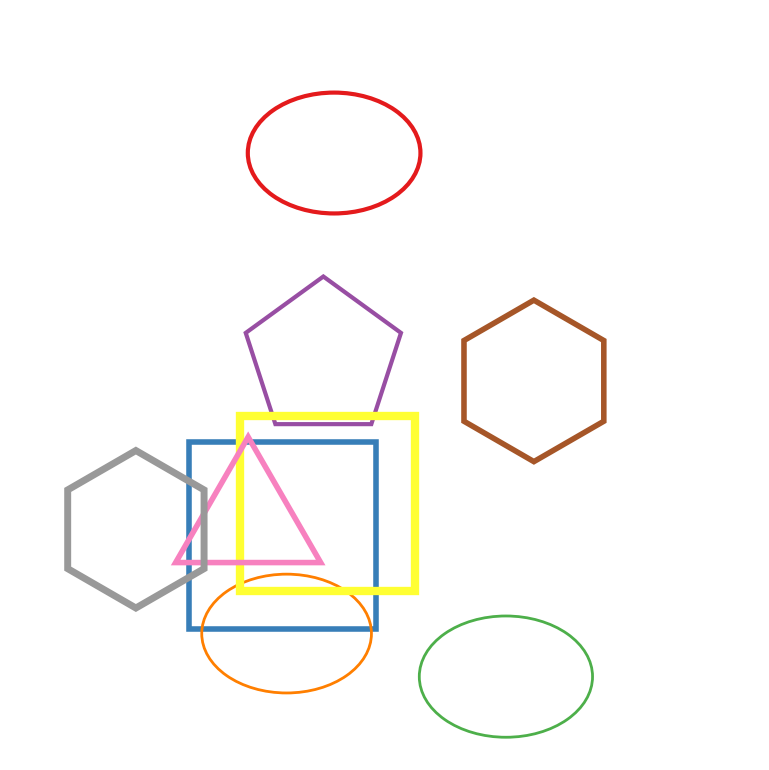[{"shape": "oval", "thickness": 1.5, "radius": 0.56, "center": [0.434, 0.801]}, {"shape": "square", "thickness": 2, "radius": 0.61, "center": [0.367, 0.304]}, {"shape": "oval", "thickness": 1, "radius": 0.56, "center": [0.657, 0.121]}, {"shape": "pentagon", "thickness": 1.5, "radius": 0.53, "center": [0.42, 0.535]}, {"shape": "oval", "thickness": 1, "radius": 0.55, "center": [0.372, 0.177]}, {"shape": "square", "thickness": 3, "radius": 0.57, "center": [0.425, 0.346]}, {"shape": "hexagon", "thickness": 2, "radius": 0.52, "center": [0.693, 0.505]}, {"shape": "triangle", "thickness": 2, "radius": 0.54, "center": [0.322, 0.324]}, {"shape": "hexagon", "thickness": 2.5, "radius": 0.51, "center": [0.176, 0.313]}]